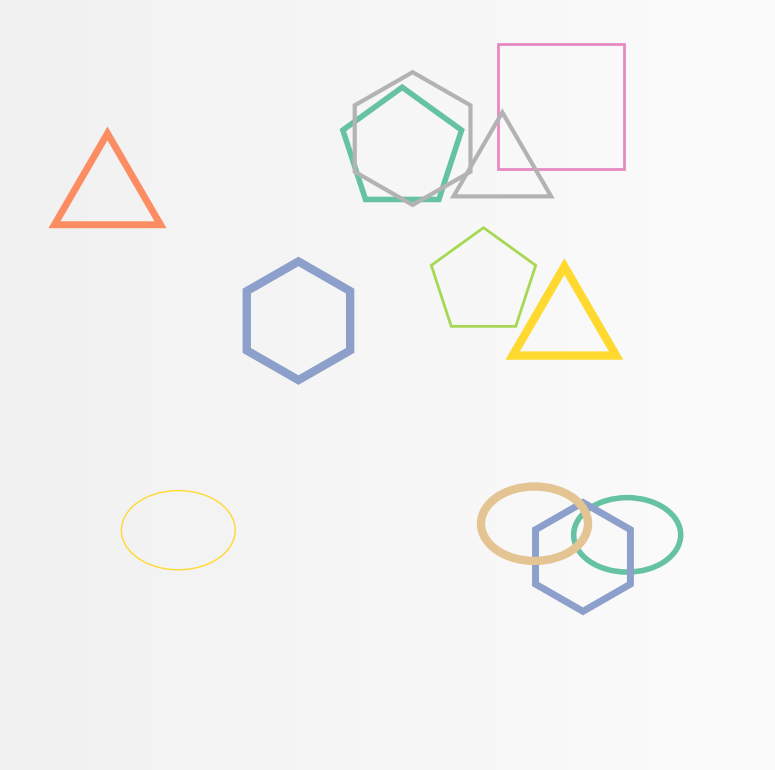[{"shape": "pentagon", "thickness": 2, "radius": 0.4, "center": [0.519, 0.806]}, {"shape": "oval", "thickness": 2, "radius": 0.35, "center": [0.809, 0.305]}, {"shape": "triangle", "thickness": 2.5, "radius": 0.4, "center": [0.139, 0.748]}, {"shape": "hexagon", "thickness": 2.5, "radius": 0.35, "center": [0.752, 0.277]}, {"shape": "hexagon", "thickness": 3, "radius": 0.39, "center": [0.385, 0.583]}, {"shape": "square", "thickness": 1, "radius": 0.41, "center": [0.724, 0.861]}, {"shape": "pentagon", "thickness": 1, "radius": 0.35, "center": [0.624, 0.633]}, {"shape": "triangle", "thickness": 3, "radius": 0.39, "center": [0.728, 0.577]}, {"shape": "oval", "thickness": 0.5, "radius": 0.37, "center": [0.23, 0.311]}, {"shape": "oval", "thickness": 3, "radius": 0.35, "center": [0.69, 0.32]}, {"shape": "triangle", "thickness": 1.5, "radius": 0.36, "center": [0.648, 0.781]}, {"shape": "hexagon", "thickness": 1.5, "radius": 0.43, "center": [0.532, 0.82]}]